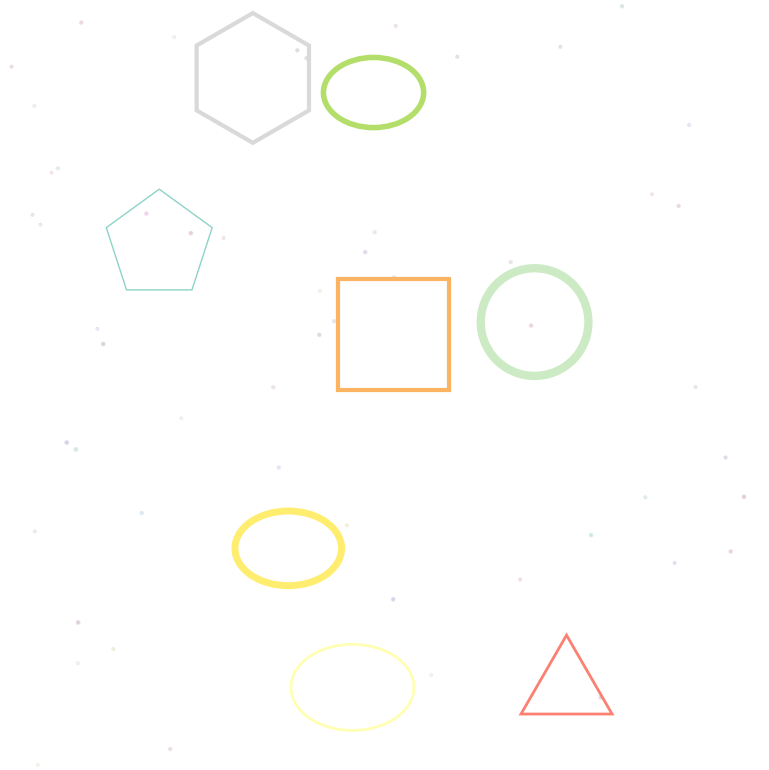[{"shape": "pentagon", "thickness": 0.5, "radius": 0.36, "center": [0.207, 0.682]}, {"shape": "oval", "thickness": 1, "radius": 0.4, "center": [0.458, 0.107]}, {"shape": "triangle", "thickness": 1, "radius": 0.34, "center": [0.736, 0.107]}, {"shape": "square", "thickness": 1.5, "radius": 0.36, "center": [0.511, 0.566]}, {"shape": "oval", "thickness": 2, "radius": 0.33, "center": [0.485, 0.88]}, {"shape": "hexagon", "thickness": 1.5, "radius": 0.42, "center": [0.328, 0.899]}, {"shape": "circle", "thickness": 3, "radius": 0.35, "center": [0.694, 0.582]}, {"shape": "oval", "thickness": 2.5, "radius": 0.35, "center": [0.374, 0.288]}]